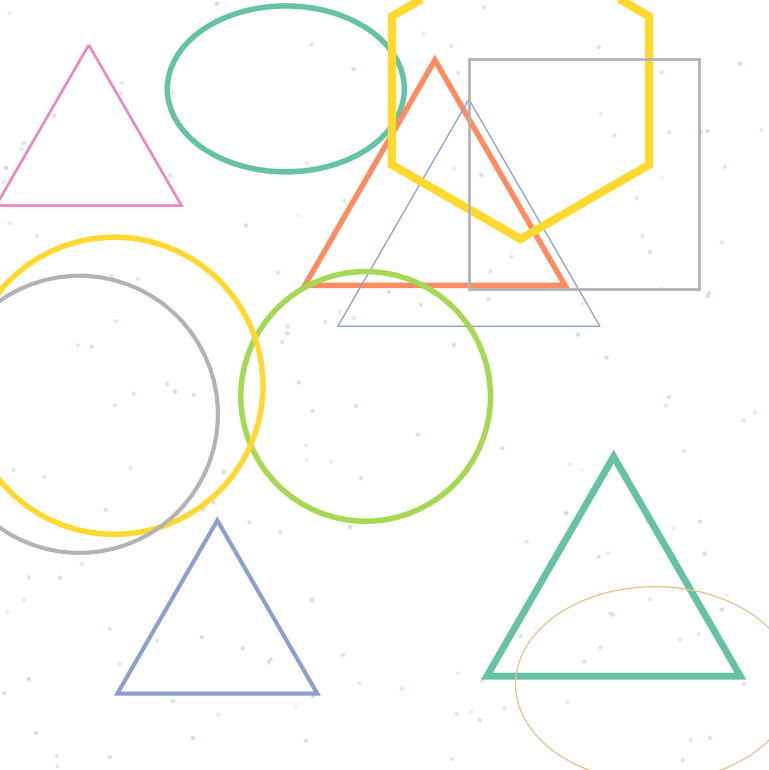[{"shape": "triangle", "thickness": 2.5, "radius": 0.95, "center": [0.797, 0.217]}, {"shape": "oval", "thickness": 2, "radius": 0.77, "center": [0.371, 0.885]}, {"shape": "triangle", "thickness": 2, "radius": 0.98, "center": [0.565, 0.727]}, {"shape": "triangle", "thickness": 0.5, "radius": 0.98, "center": [0.609, 0.674]}, {"shape": "triangle", "thickness": 1.5, "radius": 0.75, "center": [0.282, 0.174]}, {"shape": "triangle", "thickness": 1, "radius": 0.7, "center": [0.115, 0.803]}, {"shape": "circle", "thickness": 2, "radius": 0.81, "center": [0.475, 0.485]}, {"shape": "circle", "thickness": 2, "radius": 0.96, "center": [0.149, 0.499]}, {"shape": "hexagon", "thickness": 3, "radius": 0.96, "center": [0.676, 0.882]}, {"shape": "oval", "thickness": 0.5, "radius": 0.9, "center": [0.851, 0.111]}, {"shape": "square", "thickness": 1, "radius": 0.75, "center": [0.759, 0.774]}, {"shape": "circle", "thickness": 1.5, "radius": 0.9, "center": [0.103, 0.462]}]